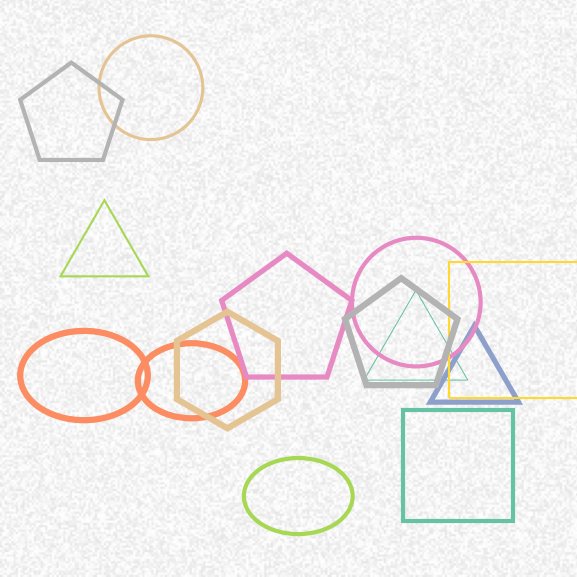[{"shape": "square", "thickness": 2, "radius": 0.48, "center": [0.793, 0.193]}, {"shape": "triangle", "thickness": 0.5, "radius": 0.52, "center": [0.72, 0.393]}, {"shape": "oval", "thickness": 3, "radius": 0.46, "center": [0.332, 0.34]}, {"shape": "oval", "thickness": 3, "radius": 0.55, "center": [0.145, 0.349]}, {"shape": "triangle", "thickness": 2.5, "radius": 0.44, "center": [0.821, 0.347]}, {"shape": "pentagon", "thickness": 2.5, "radius": 0.59, "center": [0.497, 0.442]}, {"shape": "circle", "thickness": 2, "radius": 0.56, "center": [0.721, 0.476]}, {"shape": "oval", "thickness": 2, "radius": 0.47, "center": [0.516, 0.14]}, {"shape": "triangle", "thickness": 1, "radius": 0.44, "center": [0.181, 0.565]}, {"shape": "square", "thickness": 1, "radius": 0.59, "center": [0.895, 0.428]}, {"shape": "hexagon", "thickness": 3, "radius": 0.5, "center": [0.394, 0.358]}, {"shape": "circle", "thickness": 1.5, "radius": 0.45, "center": [0.261, 0.847]}, {"shape": "pentagon", "thickness": 2, "radius": 0.47, "center": [0.124, 0.798]}, {"shape": "pentagon", "thickness": 3, "radius": 0.51, "center": [0.695, 0.415]}]